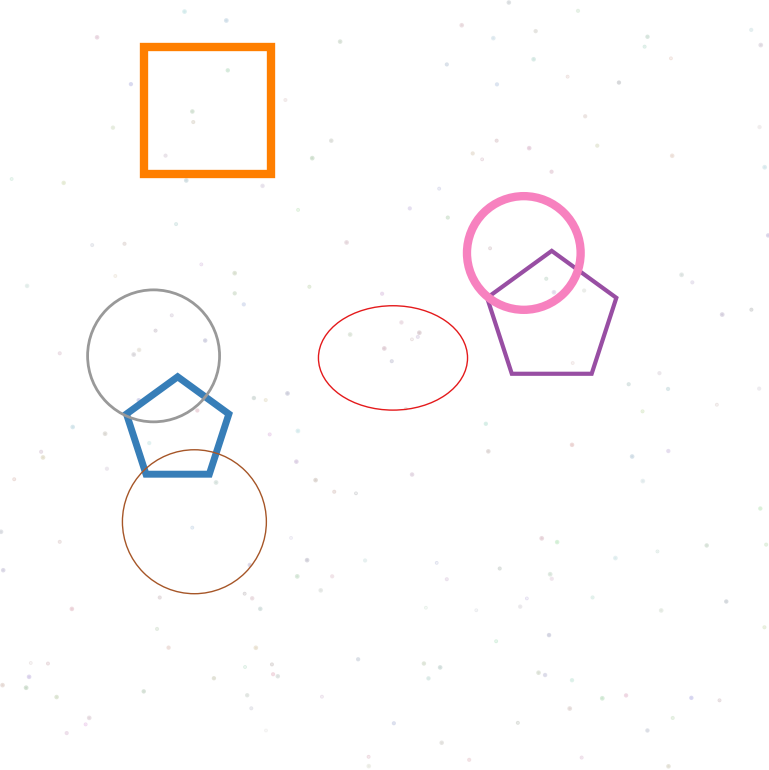[{"shape": "oval", "thickness": 0.5, "radius": 0.48, "center": [0.51, 0.535]}, {"shape": "pentagon", "thickness": 2.5, "radius": 0.35, "center": [0.231, 0.441]}, {"shape": "pentagon", "thickness": 1.5, "radius": 0.44, "center": [0.717, 0.586]}, {"shape": "square", "thickness": 3, "radius": 0.41, "center": [0.27, 0.857]}, {"shape": "circle", "thickness": 0.5, "radius": 0.47, "center": [0.252, 0.322]}, {"shape": "circle", "thickness": 3, "radius": 0.37, "center": [0.68, 0.671]}, {"shape": "circle", "thickness": 1, "radius": 0.43, "center": [0.199, 0.538]}]